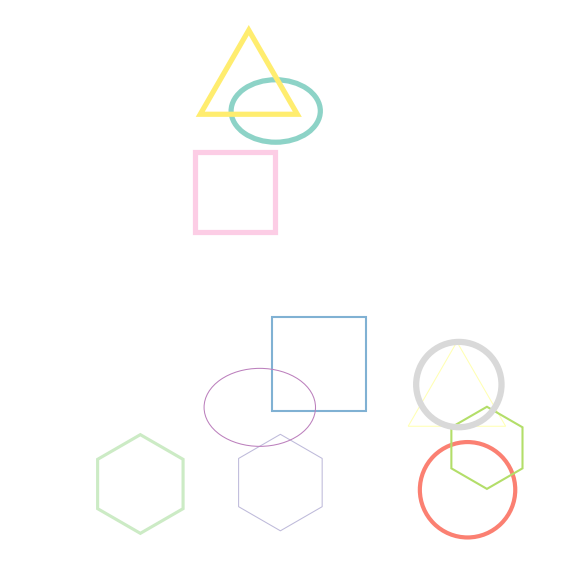[{"shape": "oval", "thickness": 2.5, "radius": 0.39, "center": [0.477, 0.807]}, {"shape": "triangle", "thickness": 0.5, "radius": 0.49, "center": [0.791, 0.31]}, {"shape": "hexagon", "thickness": 0.5, "radius": 0.42, "center": [0.486, 0.164]}, {"shape": "circle", "thickness": 2, "radius": 0.41, "center": [0.81, 0.151]}, {"shape": "square", "thickness": 1, "radius": 0.41, "center": [0.552, 0.369]}, {"shape": "hexagon", "thickness": 1, "radius": 0.36, "center": [0.843, 0.224]}, {"shape": "square", "thickness": 2.5, "radius": 0.35, "center": [0.407, 0.666]}, {"shape": "circle", "thickness": 3, "radius": 0.37, "center": [0.795, 0.333]}, {"shape": "oval", "thickness": 0.5, "radius": 0.48, "center": [0.45, 0.294]}, {"shape": "hexagon", "thickness": 1.5, "radius": 0.43, "center": [0.243, 0.161]}, {"shape": "triangle", "thickness": 2.5, "radius": 0.49, "center": [0.431, 0.85]}]